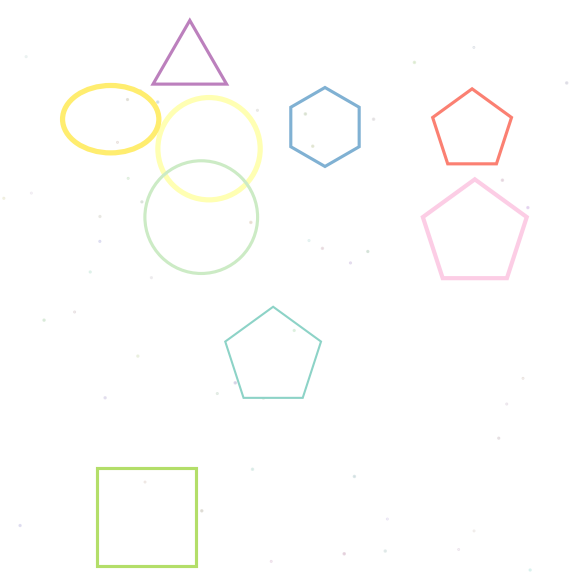[{"shape": "pentagon", "thickness": 1, "radius": 0.44, "center": [0.473, 0.381]}, {"shape": "circle", "thickness": 2.5, "radius": 0.44, "center": [0.362, 0.742]}, {"shape": "pentagon", "thickness": 1.5, "radius": 0.36, "center": [0.817, 0.774]}, {"shape": "hexagon", "thickness": 1.5, "radius": 0.34, "center": [0.563, 0.779]}, {"shape": "square", "thickness": 1.5, "radius": 0.42, "center": [0.254, 0.104]}, {"shape": "pentagon", "thickness": 2, "radius": 0.47, "center": [0.822, 0.594]}, {"shape": "triangle", "thickness": 1.5, "radius": 0.37, "center": [0.329, 0.89]}, {"shape": "circle", "thickness": 1.5, "radius": 0.49, "center": [0.348, 0.623]}, {"shape": "oval", "thickness": 2.5, "radius": 0.42, "center": [0.192, 0.793]}]